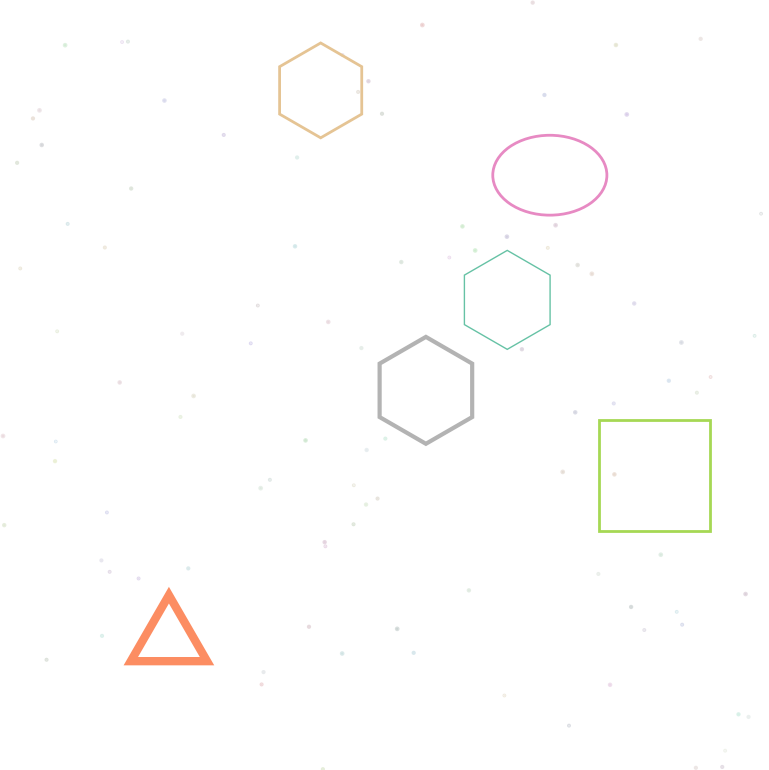[{"shape": "hexagon", "thickness": 0.5, "radius": 0.32, "center": [0.659, 0.611]}, {"shape": "triangle", "thickness": 3, "radius": 0.29, "center": [0.219, 0.17]}, {"shape": "oval", "thickness": 1, "radius": 0.37, "center": [0.714, 0.772]}, {"shape": "square", "thickness": 1, "radius": 0.36, "center": [0.851, 0.382]}, {"shape": "hexagon", "thickness": 1, "radius": 0.31, "center": [0.416, 0.883]}, {"shape": "hexagon", "thickness": 1.5, "radius": 0.35, "center": [0.553, 0.493]}]